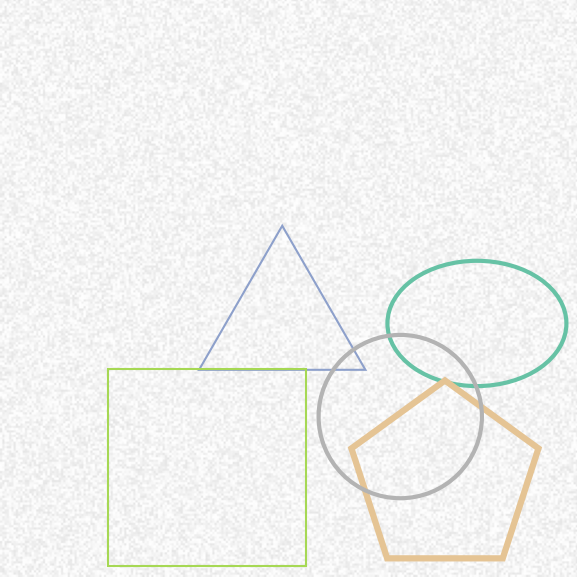[{"shape": "oval", "thickness": 2, "radius": 0.77, "center": [0.826, 0.439]}, {"shape": "triangle", "thickness": 1, "radius": 0.83, "center": [0.489, 0.442]}, {"shape": "square", "thickness": 1, "radius": 0.86, "center": [0.359, 0.19]}, {"shape": "pentagon", "thickness": 3, "radius": 0.85, "center": [0.77, 0.17]}, {"shape": "circle", "thickness": 2, "radius": 0.71, "center": [0.693, 0.278]}]